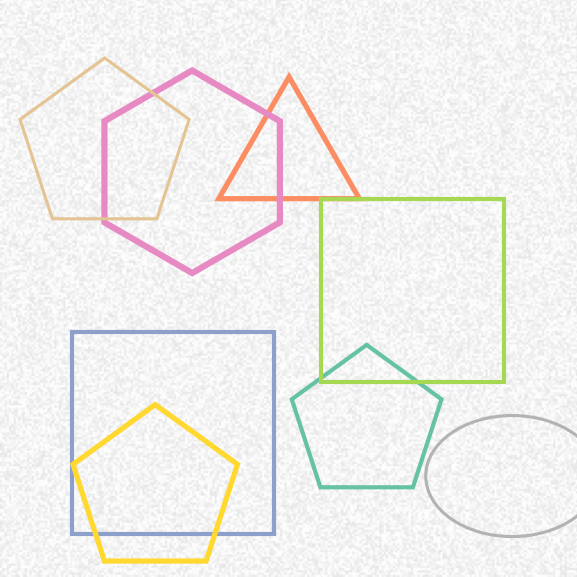[{"shape": "pentagon", "thickness": 2, "radius": 0.68, "center": [0.635, 0.266]}, {"shape": "triangle", "thickness": 2.5, "radius": 0.7, "center": [0.501, 0.725]}, {"shape": "square", "thickness": 2, "radius": 0.87, "center": [0.3, 0.25]}, {"shape": "hexagon", "thickness": 3, "radius": 0.88, "center": [0.333, 0.702]}, {"shape": "square", "thickness": 2, "radius": 0.79, "center": [0.714, 0.496]}, {"shape": "pentagon", "thickness": 2.5, "radius": 0.75, "center": [0.269, 0.149]}, {"shape": "pentagon", "thickness": 1.5, "radius": 0.77, "center": [0.181, 0.745]}, {"shape": "oval", "thickness": 1.5, "radius": 0.75, "center": [0.887, 0.175]}]